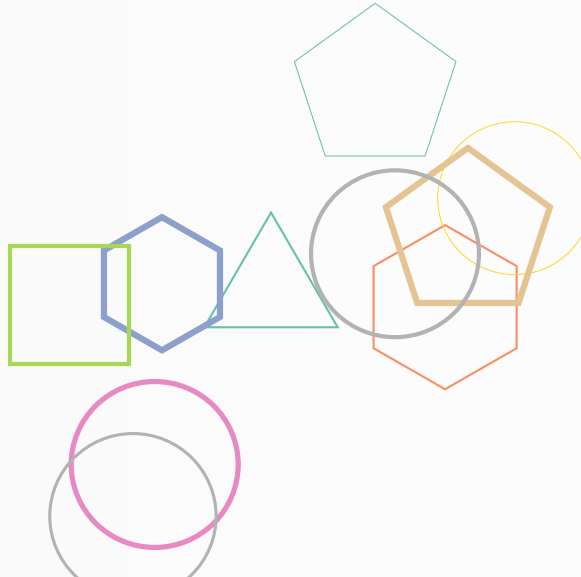[{"shape": "pentagon", "thickness": 0.5, "radius": 0.73, "center": [0.645, 0.847]}, {"shape": "triangle", "thickness": 1, "radius": 0.66, "center": [0.466, 0.499]}, {"shape": "hexagon", "thickness": 1, "radius": 0.71, "center": [0.766, 0.467]}, {"shape": "hexagon", "thickness": 3, "radius": 0.58, "center": [0.279, 0.508]}, {"shape": "circle", "thickness": 2.5, "radius": 0.72, "center": [0.266, 0.195]}, {"shape": "square", "thickness": 2, "radius": 0.51, "center": [0.119, 0.471]}, {"shape": "circle", "thickness": 0.5, "radius": 0.66, "center": [0.885, 0.656]}, {"shape": "pentagon", "thickness": 3, "radius": 0.74, "center": [0.805, 0.595]}, {"shape": "circle", "thickness": 1.5, "radius": 0.72, "center": [0.229, 0.105]}, {"shape": "circle", "thickness": 2, "radius": 0.72, "center": [0.68, 0.56]}]